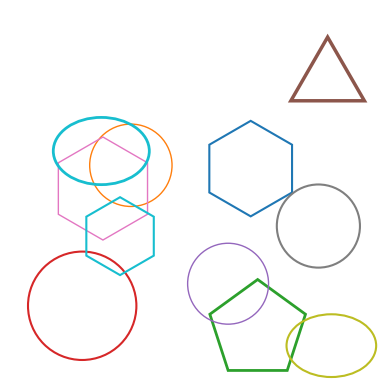[{"shape": "hexagon", "thickness": 1.5, "radius": 0.62, "center": [0.651, 0.562]}, {"shape": "circle", "thickness": 1, "radius": 0.53, "center": [0.34, 0.571]}, {"shape": "pentagon", "thickness": 2, "radius": 0.65, "center": [0.669, 0.143]}, {"shape": "circle", "thickness": 1.5, "radius": 0.7, "center": [0.213, 0.206]}, {"shape": "circle", "thickness": 1, "radius": 0.53, "center": [0.592, 0.263]}, {"shape": "triangle", "thickness": 2.5, "radius": 0.55, "center": [0.851, 0.793]}, {"shape": "hexagon", "thickness": 1, "radius": 0.67, "center": [0.267, 0.51]}, {"shape": "circle", "thickness": 1.5, "radius": 0.54, "center": [0.827, 0.413]}, {"shape": "oval", "thickness": 1.5, "radius": 0.58, "center": [0.861, 0.102]}, {"shape": "hexagon", "thickness": 1.5, "radius": 0.51, "center": [0.312, 0.387]}, {"shape": "oval", "thickness": 2, "radius": 0.62, "center": [0.263, 0.608]}]